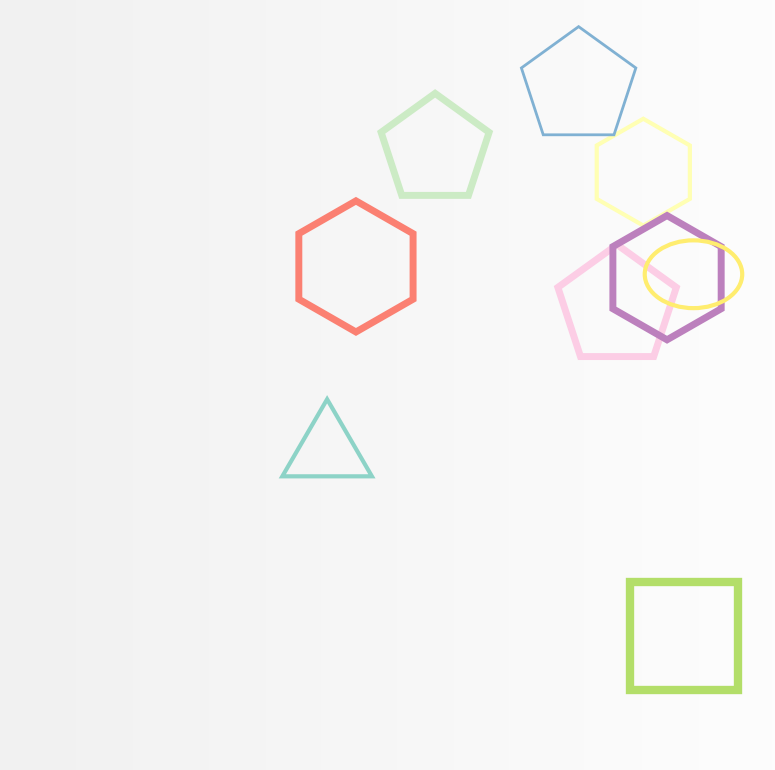[{"shape": "triangle", "thickness": 1.5, "radius": 0.33, "center": [0.422, 0.415]}, {"shape": "hexagon", "thickness": 1.5, "radius": 0.35, "center": [0.83, 0.776]}, {"shape": "hexagon", "thickness": 2.5, "radius": 0.43, "center": [0.459, 0.654]}, {"shape": "pentagon", "thickness": 1, "radius": 0.39, "center": [0.747, 0.888]}, {"shape": "square", "thickness": 3, "radius": 0.35, "center": [0.883, 0.174]}, {"shape": "pentagon", "thickness": 2.5, "radius": 0.4, "center": [0.796, 0.602]}, {"shape": "hexagon", "thickness": 2.5, "radius": 0.4, "center": [0.861, 0.639]}, {"shape": "pentagon", "thickness": 2.5, "radius": 0.37, "center": [0.561, 0.806]}, {"shape": "oval", "thickness": 1.5, "radius": 0.31, "center": [0.895, 0.644]}]